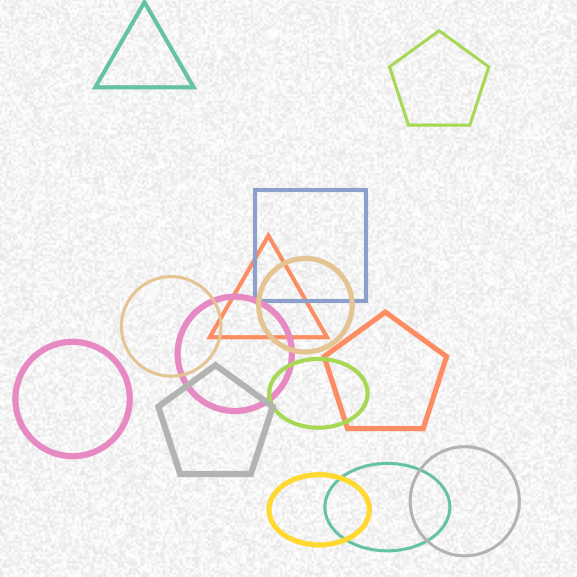[{"shape": "triangle", "thickness": 2, "radius": 0.49, "center": [0.25, 0.897]}, {"shape": "oval", "thickness": 1.5, "radius": 0.54, "center": [0.671, 0.121]}, {"shape": "triangle", "thickness": 2, "radius": 0.59, "center": [0.465, 0.474]}, {"shape": "pentagon", "thickness": 2.5, "radius": 0.56, "center": [0.667, 0.347]}, {"shape": "square", "thickness": 2, "radius": 0.48, "center": [0.538, 0.574]}, {"shape": "circle", "thickness": 3, "radius": 0.49, "center": [0.407, 0.386]}, {"shape": "circle", "thickness": 3, "radius": 0.5, "center": [0.126, 0.308]}, {"shape": "oval", "thickness": 2, "radius": 0.43, "center": [0.551, 0.318]}, {"shape": "pentagon", "thickness": 1.5, "radius": 0.45, "center": [0.76, 0.856]}, {"shape": "oval", "thickness": 2.5, "radius": 0.43, "center": [0.553, 0.116]}, {"shape": "circle", "thickness": 2.5, "radius": 0.4, "center": [0.529, 0.471]}, {"shape": "circle", "thickness": 1.5, "radius": 0.43, "center": [0.296, 0.434]}, {"shape": "circle", "thickness": 1.5, "radius": 0.47, "center": [0.805, 0.131]}, {"shape": "pentagon", "thickness": 3, "radius": 0.52, "center": [0.373, 0.263]}]